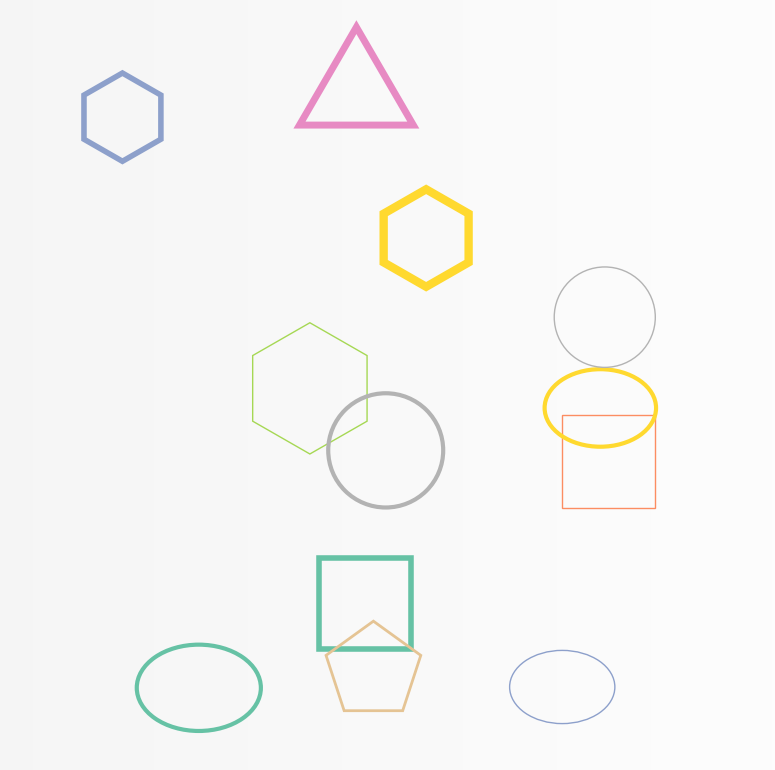[{"shape": "oval", "thickness": 1.5, "radius": 0.4, "center": [0.257, 0.107]}, {"shape": "square", "thickness": 2, "radius": 0.3, "center": [0.471, 0.216]}, {"shape": "square", "thickness": 0.5, "radius": 0.3, "center": [0.785, 0.401]}, {"shape": "oval", "thickness": 0.5, "radius": 0.34, "center": [0.725, 0.108]}, {"shape": "hexagon", "thickness": 2, "radius": 0.29, "center": [0.158, 0.848]}, {"shape": "triangle", "thickness": 2.5, "radius": 0.42, "center": [0.46, 0.88]}, {"shape": "hexagon", "thickness": 0.5, "radius": 0.43, "center": [0.4, 0.496]}, {"shape": "oval", "thickness": 1.5, "radius": 0.36, "center": [0.775, 0.47]}, {"shape": "hexagon", "thickness": 3, "radius": 0.32, "center": [0.55, 0.691]}, {"shape": "pentagon", "thickness": 1, "radius": 0.32, "center": [0.482, 0.129]}, {"shape": "circle", "thickness": 0.5, "radius": 0.33, "center": [0.78, 0.588]}, {"shape": "circle", "thickness": 1.5, "radius": 0.37, "center": [0.498, 0.415]}]